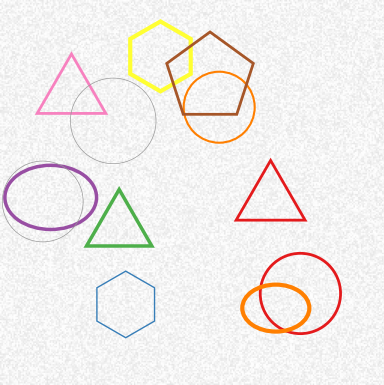[{"shape": "circle", "thickness": 2, "radius": 0.52, "center": [0.78, 0.238]}, {"shape": "triangle", "thickness": 2, "radius": 0.52, "center": [0.703, 0.48]}, {"shape": "hexagon", "thickness": 1, "radius": 0.43, "center": [0.327, 0.209]}, {"shape": "triangle", "thickness": 2.5, "radius": 0.49, "center": [0.31, 0.41]}, {"shape": "oval", "thickness": 2.5, "radius": 0.6, "center": [0.132, 0.487]}, {"shape": "oval", "thickness": 3, "radius": 0.44, "center": [0.716, 0.2]}, {"shape": "circle", "thickness": 1.5, "radius": 0.46, "center": [0.569, 0.722]}, {"shape": "hexagon", "thickness": 3, "radius": 0.45, "center": [0.417, 0.854]}, {"shape": "pentagon", "thickness": 2, "radius": 0.59, "center": [0.546, 0.799]}, {"shape": "triangle", "thickness": 2, "radius": 0.51, "center": [0.186, 0.757]}, {"shape": "circle", "thickness": 0.5, "radius": 0.52, "center": [0.111, 0.477]}, {"shape": "circle", "thickness": 0.5, "radius": 0.56, "center": [0.294, 0.686]}]